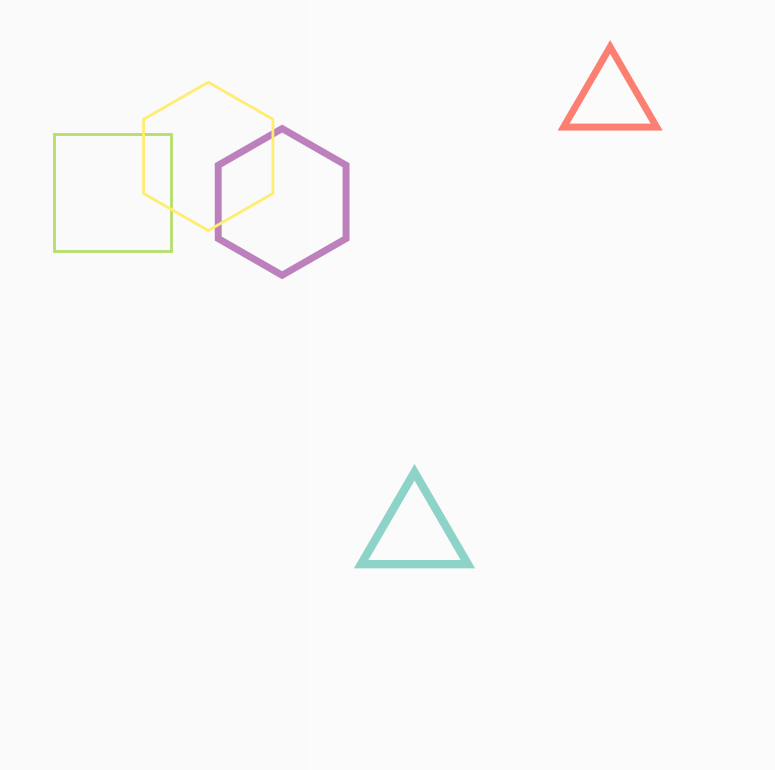[{"shape": "triangle", "thickness": 3, "radius": 0.4, "center": [0.535, 0.307]}, {"shape": "triangle", "thickness": 2.5, "radius": 0.35, "center": [0.787, 0.87]}, {"shape": "square", "thickness": 1, "radius": 0.38, "center": [0.145, 0.75]}, {"shape": "hexagon", "thickness": 2.5, "radius": 0.48, "center": [0.364, 0.738]}, {"shape": "hexagon", "thickness": 1, "radius": 0.48, "center": [0.269, 0.797]}]